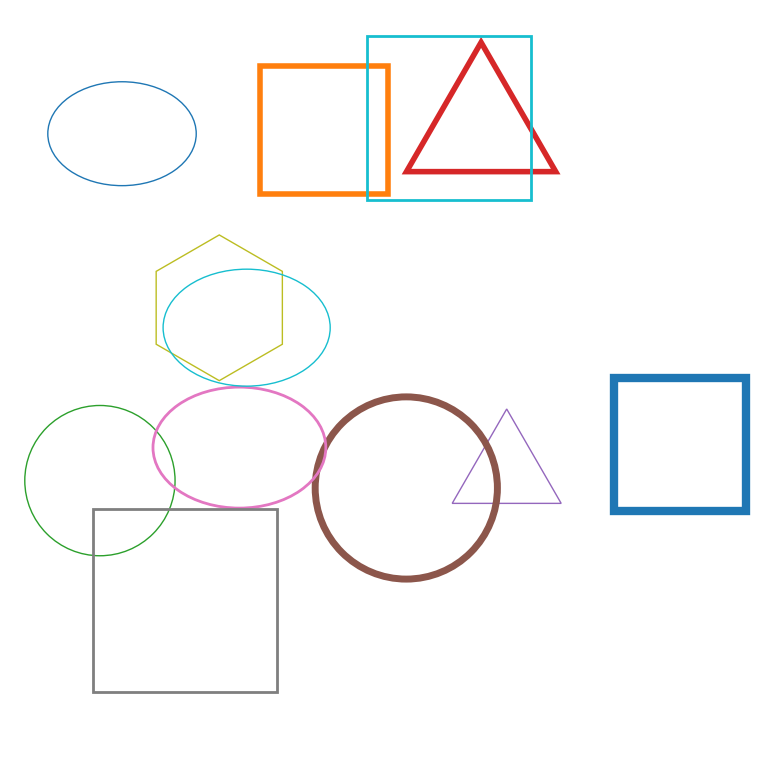[{"shape": "oval", "thickness": 0.5, "radius": 0.48, "center": [0.158, 0.826]}, {"shape": "square", "thickness": 3, "radius": 0.43, "center": [0.883, 0.423]}, {"shape": "square", "thickness": 2, "radius": 0.42, "center": [0.421, 0.831]}, {"shape": "circle", "thickness": 0.5, "radius": 0.49, "center": [0.13, 0.376]}, {"shape": "triangle", "thickness": 2, "radius": 0.56, "center": [0.625, 0.833]}, {"shape": "triangle", "thickness": 0.5, "radius": 0.41, "center": [0.658, 0.387]}, {"shape": "circle", "thickness": 2.5, "radius": 0.59, "center": [0.528, 0.366]}, {"shape": "oval", "thickness": 1, "radius": 0.56, "center": [0.311, 0.419]}, {"shape": "square", "thickness": 1, "radius": 0.6, "center": [0.24, 0.22]}, {"shape": "hexagon", "thickness": 0.5, "radius": 0.47, "center": [0.285, 0.6]}, {"shape": "square", "thickness": 1, "radius": 0.53, "center": [0.583, 0.847]}, {"shape": "oval", "thickness": 0.5, "radius": 0.54, "center": [0.32, 0.574]}]